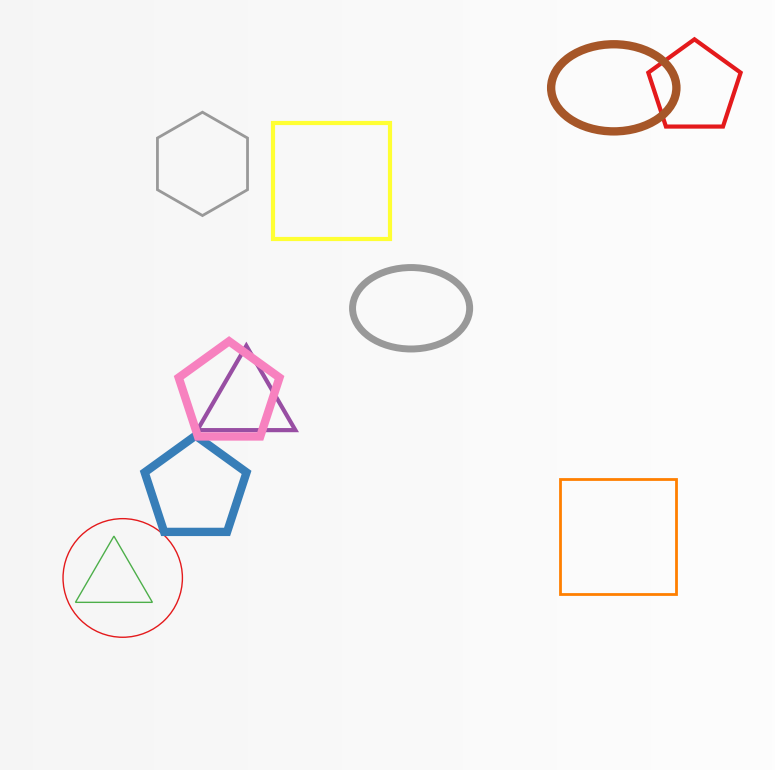[{"shape": "circle", "thickness": 0.5, "radius": 0.39, "center": [0.158, 0.249]}, {"shape": "pentagon", "thickness": 1.5, "radius": 0.31, "center": [0.896, 0.886]}, {"shape": "pentagon", "thickness": 3, "radius": 0.35, "center": [0.252, 0.365]}, {"shape": "triangle", "thickness": 0.5, "radius": 0.29, "center": [0.147, 0.246]}, {"shape": "triangle", "thickness": 1.5, "radius": 0.37, "center": [0.318, 0.478]}, {"shape": "square", "thickness": 1, "radius": 0.37, "center": [0.797, 0.304]}, {"shape": "square", "thickness": 1.5, "radius": 0.38, "center": [0.428, 0.765]}, {"shape": "oval", "thickness": 3, "radius": 0.4, "center": [0.792, 0.886]}, {"shape": "pentagon", "thickness": 3, "radius": 0.34, "center": [0.296, 0.488]}, {"shape": "hexagon", "thickness": 1, "radius": 0.34, "center": [0.261, 0.787]}, {"shape": "oval", "thickness": 2.5, "radius": 0.38, "center": [0.53, 0.6]}]